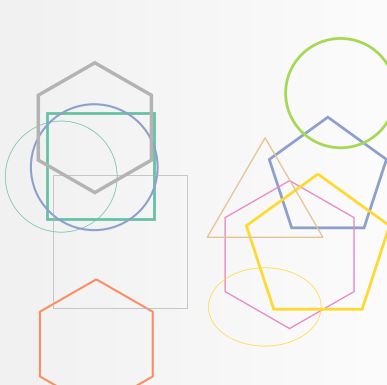[{"shape": "circle", "thickness": 0.5, "radius": 0.72, "center": [0.158, 0.541]}, {"shape": "square", "thickness": 2, "radius": 0.69, "center": [0.259, 0.569]}, {"shape": "hexagon", "thickness": 1.5, "radius": 0.84, "center": [0.249, 0.106]}, {"shape": "circle", "thickness": 1.5, "radius": 0.82, "center": [0.243, 0.566]}, {"shape": "pentagon", "thickness": 2, "radius": 0.79, "center": [0.846, 0.537]}, {"shape": "hexagon", "thickness": 1, "radius": 0.96, "center": [0.747, 0.339]}, {"shape": "circle", "thickness": 2, "radius": 0.71, "center": [0.879, 0.758]}, {"shape": "oval", "thickness": 0.5, "radius": 0.73, "center": [0.683, 0.203]}, {"shape": "pentagon", "thickness": 2, "radius": 0.97, "center": [0.821, 0.354]}, {"shape": "triangle", "thickness": 1, "radius": 0.86, "center": [0.684, 0.47]}, {"shape": "hexagon", "thickness": 2.5, "radius": 0.84, "center": [0.245, 0.668]}, {"shape": "square", "thickness": 0.5, "radius": 0.87, "center": [0.311, 0.373]}]